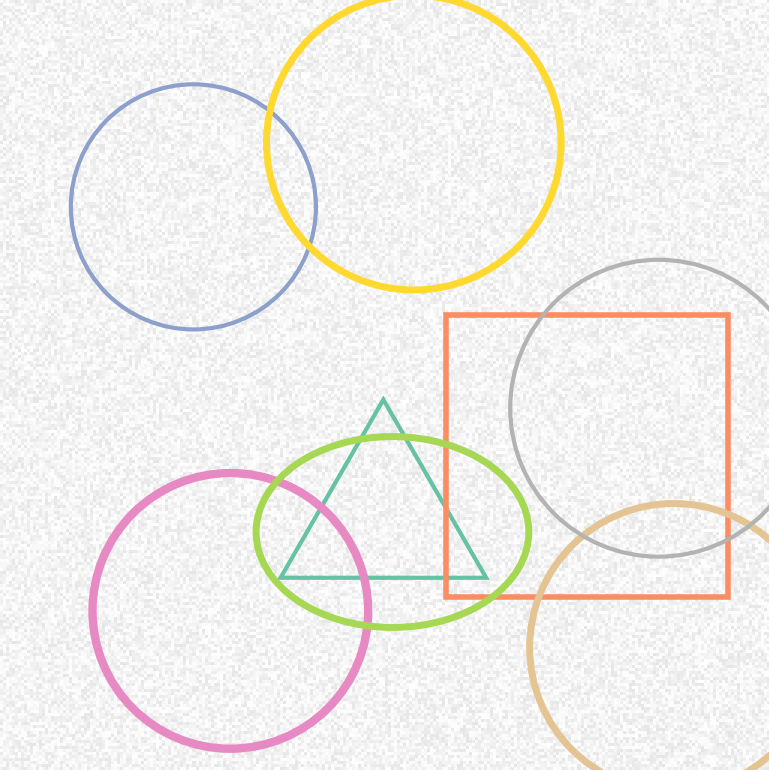[{"shape": "triangle", "thickness": 1.5, "radius": 0.77, "center": [0.498, 0.327]}, {"shape": "square", "thickness": 2, "radius": 0.92, "center": [0.762, 0.408]}, {"shape": "circle", "thickness": 1.5, "radius": 0.8, "center": [0.251, 0.731]}, {"shape": "circle", "thickness": 3, "radius": 0.9, "center": [0.299, 0.207]}, {"shape": "oval", "thickness": 2.5, "radius": 0.89, "center": [0.51, 0.309]}, {"shape": "circle", "thickness": 2.5, "radius": 0.96, "center": [0.537, 0.815]}, {"shape": "circle", "thickness": 2.5, "radius": 0.94, "center": [0.875, 0.159]}, {"shape": "circle", "thickness": 1.5, "radius": 0.96, "center": [0.855, 0.47]}]